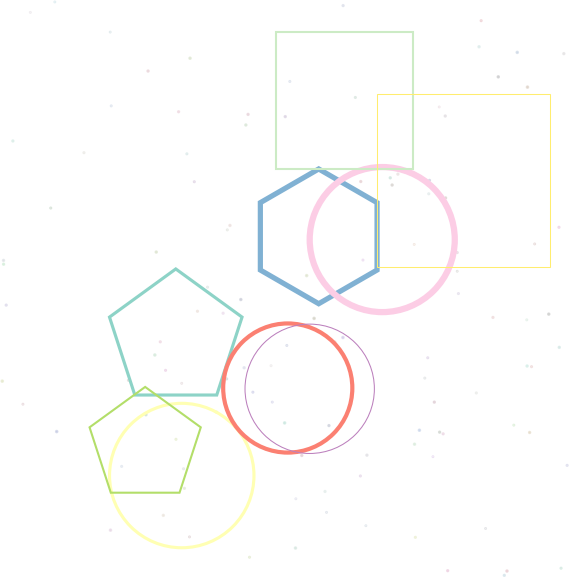[{"shape": "pentagon", "thickness": 1.5, "radius": 0.6, "center": [0.304, 0.413]}, {"shape": "circle", "thickness": 1.5, "radius": 0.63, "center": [0.315, 0.176]}, {"shape": "circle", "thickness": 2, "radius": 0.56, "center": [0.498, 0.327]}, {"shape": "hexagon", "thickness": 2.5, "radius": 0.58, "center": [0.552, 0.59]}, {"shape": "pentagon", "thickness": 1, "radius": 0.51, "center": [0.251, 0.228]}, {"shape": "circle", "thickness": 3, "radius": 0.63, "center": [0.662, 0.584]}, {"shape": "circle", "thickness": 0.5, "radius": 0.56, "center": [0.536, 0.326]}, {"shape": "square", "thickness": 1, "radius": 0.59, "center": [0.596, 0.826]}, {"shape": "square", "thickness": 0.5, "radius": 0.75, "center": [0.803, 0.687]}]